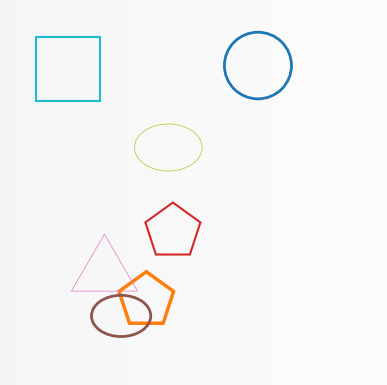[{"shape": "circle", "thickness": 2, "radius": 0.43, "center": [0.666, 0.83]}, {"shape": "pentagon", "thickness": 2.5, "radius": 0.37, "center": [0.378, 0.22]}, {"shape": "pentagon", "thickness": 1.5, "radius": 0.37, "center": [0.446, 0.399]}, {"shape": "oval", "thickness": 2, "radius": 0.38, "center": [0.313, 0.179]}, {"shape": "triangle", "thickness": 0.5, "radius": 0.49, "center": [0.27, 0.293]}, {"shape": "oval", "thickness": 0.5, "radius": 0.44, "center": [0.434, 0.617]}, {"shape": "square", "thickness": 1.5, "radius": 0.42, "center": [0.176, 0.822]}]